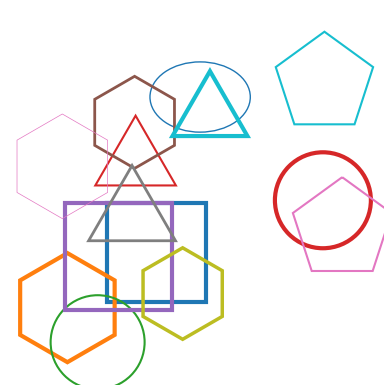[{"shape": "oval", "thickness": 1, "radius": 0.65, "center": [0.52, 0.748]}, {"shape": "square", "thickness": 3, "radius": 0.64, "center": [0.406, 0.343]}, {"shape": "hexagon", "thickness": 3, "radius": 0.71, "center": [0.175, 0.201]}, {"shape": "circle", "thickness": 1.5, "radius": 0.61, "center": [0.254, 0.111]}, {"shape": "triangle", "thickness": 1.5, "radius": 0.6, "center": [0.352, 0.579]}, {"shape": "circle", "thickness": 3, "radius": 0.62, "center": [0.839, 0.48]}, {"shape": "square", "thickness": 3, "radius": 0.7, "center": [0.308, 0.333]}, {"shape": "hexagon", "thickness": 2, "radius": 0.6, "center": [0.35, 0.682]}, {"shape": "hexagon", "thickness": 0.5, "radius": 0.68, "center": [0.162, 0.568]}, {"shape": "pentagon", "thickness": 1.5, "radius": 0.67, "center": [0.889, 0.405]}, {"shape": "triangle", "thickness": 2, "radius": 0.65, "center": [0.343, 0.44]}, {"shape": "hexagon", "thickness": 2.5, "radius": 0.59, "center": [0.474, 0.238]}, {"shape": "pentagon", "thickness": 1.5, "radius": 0.66, "center": [0.843, 0.785]}, {"shape": "triangle", "thickness": 3, "radius": 0.56, "center": [0.545, 0.703]}]